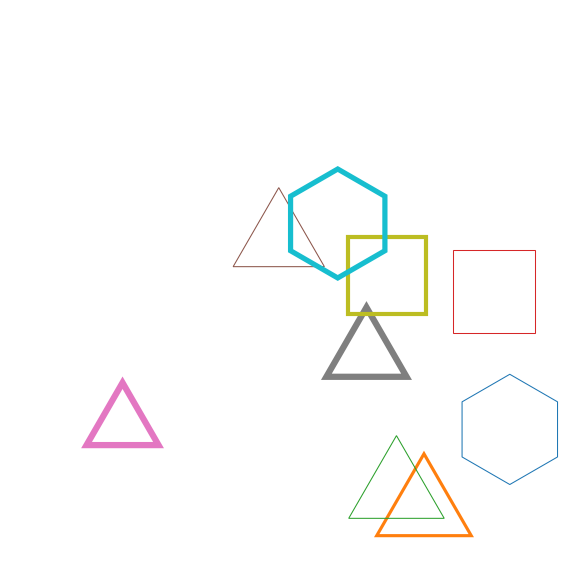[{"shape": "hexagon", "thickness": 0.5, "radius": 0.48, "center": [0.883, 0.256]}, {"shape": "triangle", "thickness": 1.5, "radius": 0.47, "center": [0.734, 0.119]}, {"shape": "triangle", "thickness": 0.5, "radius": 0.48, "center": [0.687, 0.149]}, {"shape": "square", "thickness": 0.5, "radius": 0.36, "center": [0.855, 0.494]}, {"shape": "triangle", "thickness": 0.5, "radius": 0.46, "center": [0.483, 0.583]}, {"shape": "triangle", "thickness": 3, "radius": 0.36, "center": [0.212, 0.264]}, {"shape": "triangle", "thickness": 3, "radius": 0.4, "center": [0.635, 0.387]}, {"shape": "square", "thickness": 2, "radius": 0.34, "center": [0.67, 0.522]}, {"shape": "hexagon", "thickness": 2.5, "radius": 0.47, "center": [0.585, 0.612]}]